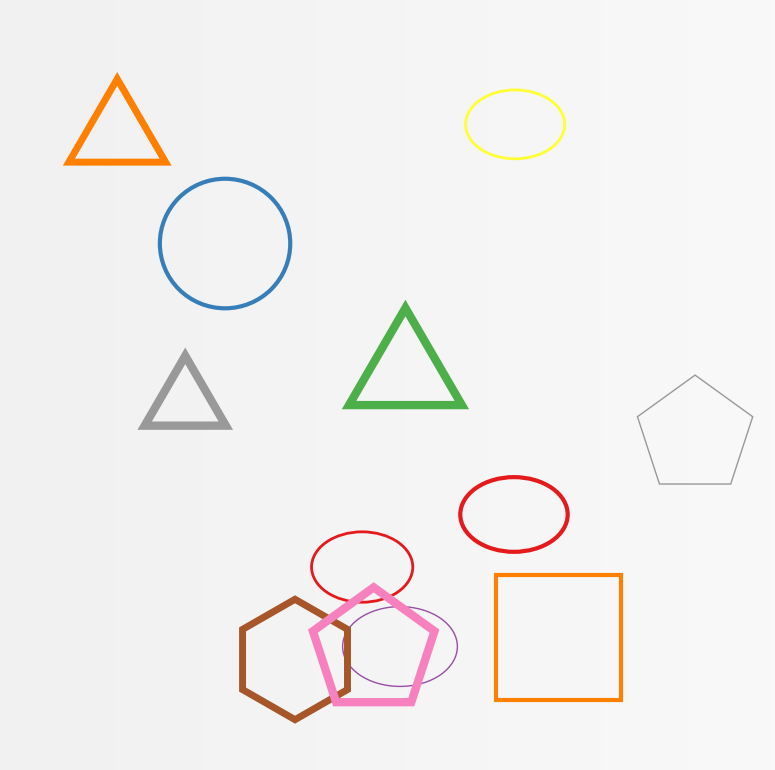[{"shape": "oval", "thickness": 1.5, "radius": 0.35, "center": [0.663, 0.332]}, {"shape": "oval", "thickness": 1, "radius": 0.33, "center": [0.467, 0.264]}, {"shape": "circle", "thickness": 1.5, "radius": 0.42, "center": [0.29, 0.684]}, {"shape": "triangle", "thickness": 3, "radius": 0.42, "center": [0.523, 0.516]}, {"shape": "oval", "thickness": 0.5, "radius": 0.37, "center": [0.516, 0.16]}, {"shape": "triangle", "thickness": 2.5, "radius": 0.36, "center": [0.151, 0.825]}, {"shape": "square", "thickness": 1.5, "radius": 0.41, "center": [0.721, 0.172]}, {"shape": "oval", "thickness": 1, "radius": 0.32, "center": [0.665, 0.838]}, {"shape": "hexagon", "thickness": 2.5, "radius": 0.39, "center": [0.381, 0.144]}, {"shape": "pentagon", "thickness": 3, "radius": 0.41, "center": [0.482, 0.155]}, {"shape": "triangle", "thickness": 3, "radius": 0.3, "center": [0.239, 0.477]}, {"shape": "pentagon", "thickness": 0.5, "radius": 0.39, "center": [0.897, 0.435]}]